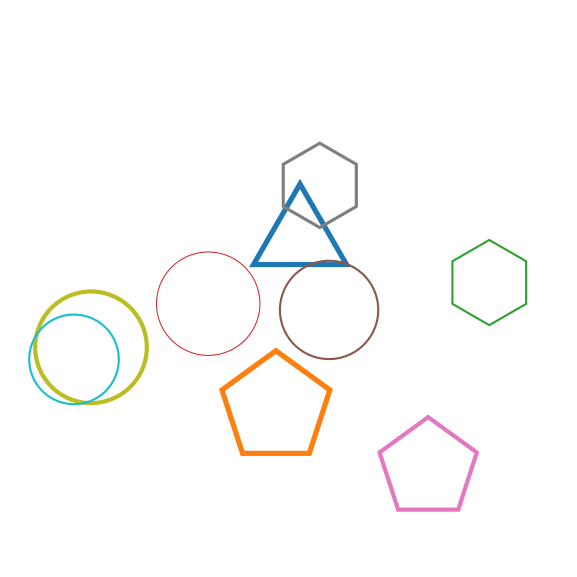[{"shape": "triangle", "thickness": 2.5, "radius": 0.46, "center": [0.52, 0.588]}, {"shape": "pentagon", "thickness": 2.5, "radius": 0.49, "center": [0.478, 0.294]}, {"shape": "hexagon", "thickness": 1, "radius": 0.37, "center": [0.847, 0.51]}, {"shape": "circle", "thickness": 0.5, "radius": 0.45, "center": [0.361, 0.473]}, {"shape": "circle", "thickness": 1, "radius": 0.43, "center": [0.57, 0.462]}, {"shape": "pentagon", "thickness": 2, "radius": 0.44, "center": [0.741, 0.188]}, {"shape": "hexagon", "thickness": 1.5, "radius": 0.37, "center": [0.554, 0.678]}, {"shape": "circle", "thickness": 2, "radius": 0.48, "center": [0.158, 0.398]}, {"shape": "circle", "thickness": 1, "radius": 0.39, "center": [0.128, 0.377]}]